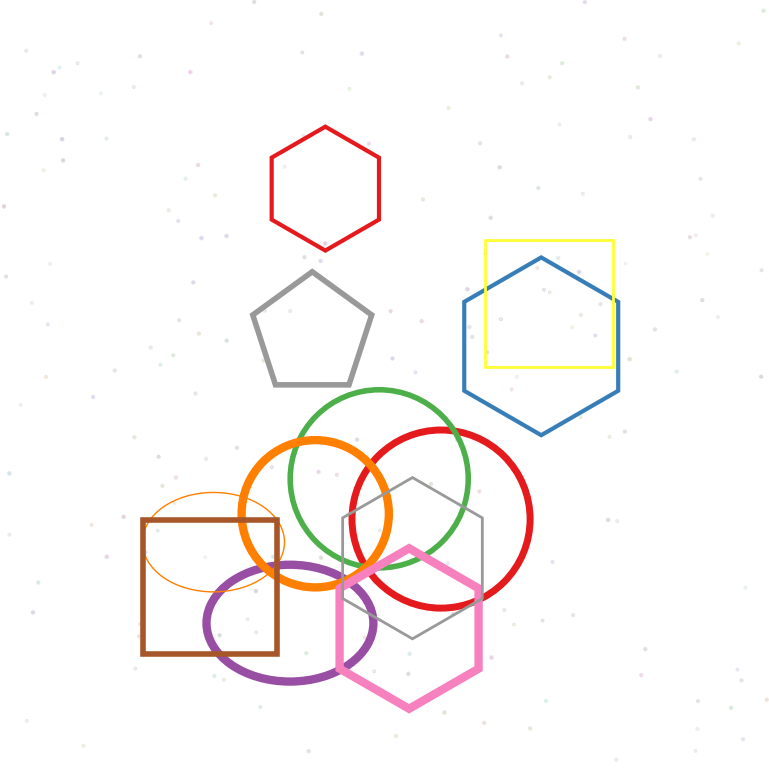[{"shape": "hexagon", "thickness": 1.5, "radius": 0.4, "center": [0.422, 0.755]}, {"shape": "circle", "thickness": 2.5, "radius": 0.58, "center": [0.573, 0.326]}, {"shape": "hexagon", "thickness": 1.5, "radius": 0.58, "center": [0.703, 0.55]}, {"shape": "circle", "thickness": 2, "radius": 0.58, "center": [0.492, 0.378]}, {"shape": "oval", "thickness": 3, "radius": 0.54, "center": [0.377, 0.191]}, {"shape": "oval", "thickness": 0.5, "radius": 0.46, "center": [0.277, 0.296]}, {"shape": "circle", "thickness": 3, "radius": 0.48, "center": [0.409, 0.333]}, {"shape": "square", "thickness": 1, "radius": 0.41, "center": [0.713, 0.606]}, {"shape": "square", "thickness": 2, "radius": 0.44, "center": [0.273, 0.237]}, {"shape": "hexagon", "thickness": 3, "radius": 0.52, "center": [0.531, 0.184]}, {"shape": "hexagon", "thickness": 1, "radius": 0.52, "center": [0.536, 0.275]}, {"shape": "pentagon", "thickness": 2, "radius": 0.41, "center": [0.405, 0.566]}]